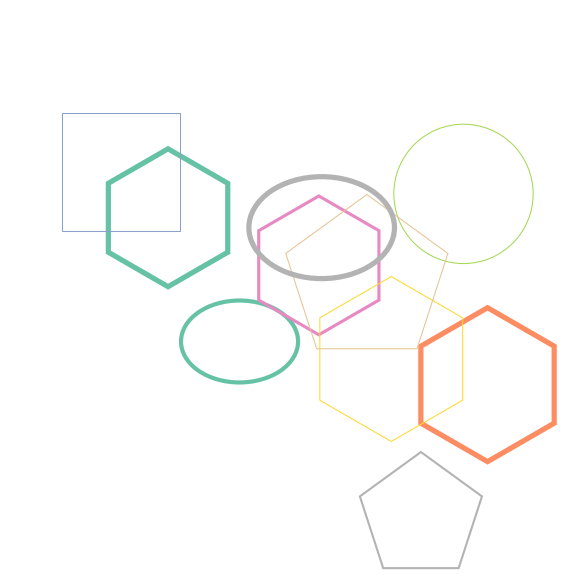[{"shape": "hexagon", "thickness": 2.5, "radius": 0.6, "center": [0.291, 0.622]}, {"shape": "oval", "thickness": 2, "radius": 0.51, "center": [0.415, 0.408]}, {"shape": "hexagon", "thickness": 2.5, "radius": 0.67, "center": [0.844, 0.333]}, {"shape": "square", "thickness": 0.5, "radius": 0.51, "center": [0.209, 0.701]}, {"shape": "hexagon", "thickness": 1.5, "radius": 0.6, "center": [0.552, 0.54]}, {"shape": "circle", "thickness": 0.5, "radius": 0.6, "center": [0.803, 0.663]}, {"shape": "hexagon", "thickness": 0.5, "radius": 0.71, "center": [0.677, 0.377]}, {"shape": "pentagon", "thickness": 0.5, "radius": 0.74, "center": [0.635, 0.515]}, {"shape": "oval", "thickness": 2.5, "radius": 0.63, "center": [0.557, 0.605]}, {"shape": "pentagon", "thickness": 1, "radius": 0.56, "center": [0.729, 0.105]}]